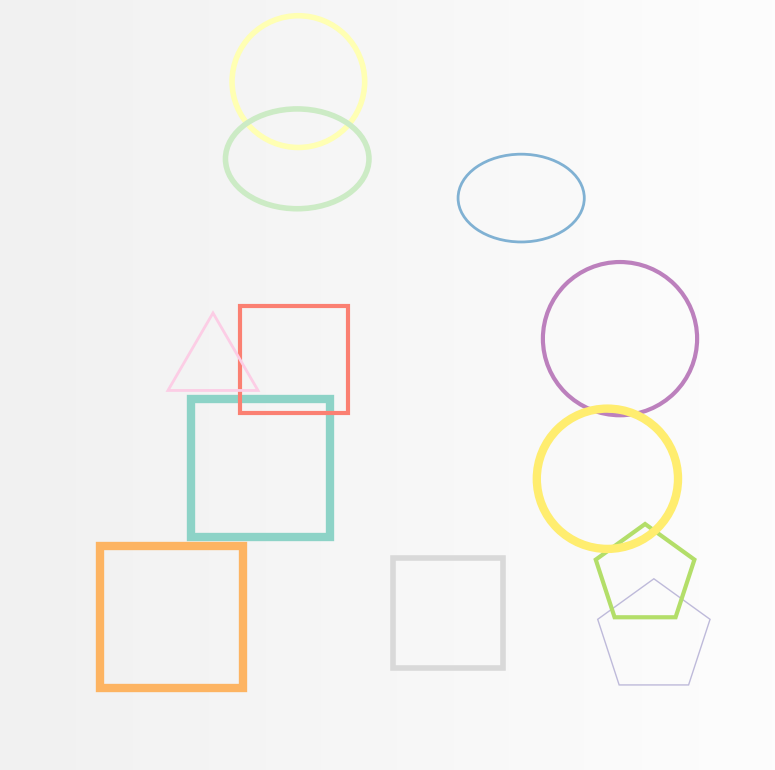[{"shape": "square", "thickness": 3, "radius": 0.45, "center": [0.336, 0.393]}, {"shape": "circle", "thickness": 2, "radius": 0.43, "center": [0.385, 0.894]}, {"shape": "pentagon", "thickness": 0.5, "radius": 0.38, "center": [0.844, 0.172]}, {"shape": "square", "thickness": 1.5, "radius": 0.35, "center": [0.38, 0.533]}, {"shape": "oval", "thickness": 1, "radius": 0.41, "center": [0.672, 0.743]}, {"shape": "square", "thickness": 3, "radius": 0.46, "center": [0.221, 0.198]}, {"shape": "pentagon", "thickness": 1.5, "radius": 0.33, "center": [0.832, 0.253]}, {"shape": "triangle", "thickness": 1, "radius": 0.34, "center": [0.275, 0.526]}, {"shape": "square", "thickness": 2, "radius": 0.36, "center": [0.578, 0.204]}, {"shape": "circle", "thickness": 1.5, "radius": 0.5, "center": [0.8, 0.56]}, {"shape": "oval", "thickness": 2, "radius": 0.46, "center": [0.384, 0.794]}, {"shape": "circle", "thickness": 3, "radius": 0.46, "center": [0.784, 0.378]}]